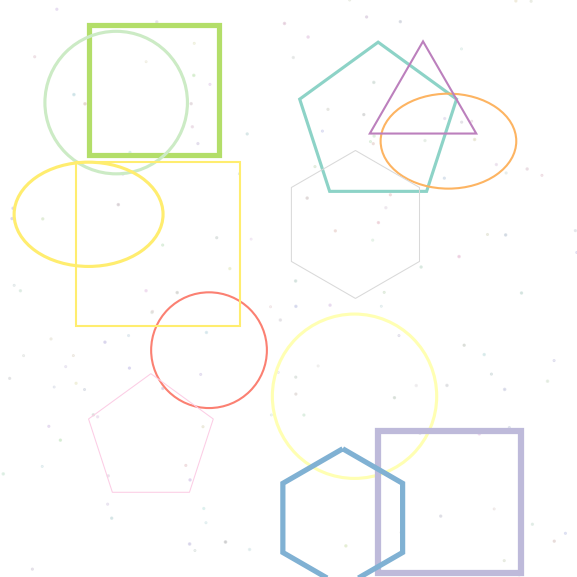[{"shape": "pentagon", "thickness": 1.5, "radius": 0.71, "center": [0.655, 0.783]}, {"shape": "circle", "thickness": 1.5, "radius": 0.71, "center": [0.614, 0.313]}, {"shape": "square", "thickness": 3, "radius": 0.62, "center": [0.779, 0.13]}, {"shape": "circle", "thickness": 1, "radius": 0.5, "center": [0.362, 0.393]}, {"shape": "hexagon", "thickness": 2.5, "radius": 0.6, "center": [0.593, 0.102]}, {"shape": "oval", "thickness": 1, "radius": 0.59, "center": [0.777, 0.755]}, {"shape": "square", "thickness": 2.5, "radius": 0.56, "center": [0.266, 0.843]}, {"shape": "pentagon", "thickness": 0.5, "radius": 0.57, "center": [0.261, 0.239]}, {"shape": "hexagon", "thickness": 0.5, "radius": 0.64, "center": [0.615, 0.61]}, {"shape": "triangle", "thickness": 1, "radius": 0.53, "center": [0.733, 0.821]}, {"shape": "circle", "thickness": 1.5, "radius": 0.62, "center": [0.201, 0.822]}, {"shape": "oval", "thickness": 1.5, "radius": 0.64, "center": [0.153, 0.628]}, {"shape": "square", "thickness": 1, "radius": 0.71, "center": [0.273, 0.576]}]